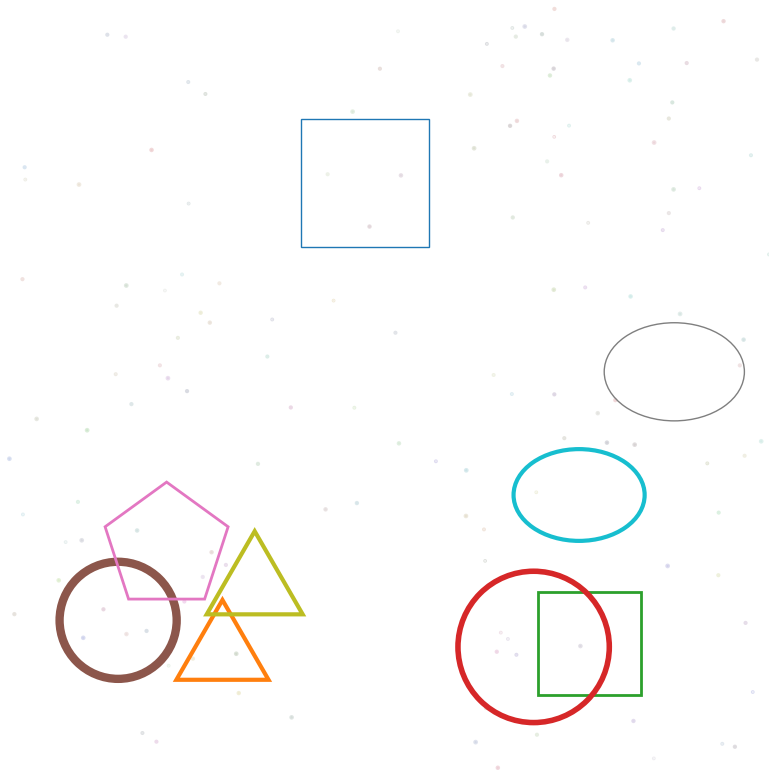[{"shape": "square", "thickness": 0.5, "radius": 0.41, "center": [0.474, 0.762]}, {"shape": "triangle", "thickness": 1.5, "radius": 0.35, "center": [0.289, 0.152]}, {"shape": "square", "thickness": 1, "radius": 0.33, "center": [0.766, 0.165]}, {"shape": "circle", "thickness": 2, "radius": 0.49, "center": [0.693, 0.16]}, {"shape": "circle", "thickness": 3, "radius": 0.38, "center": [0.153, 0.194]}, {"shape": "pentagon", "thickness": 1, "radius": 0.42, "center": [0.216, 0.29]}, {"shape": "oval", "thickness": 0.5, "radius": 0.46, "center": [0.876, 0.517]}, {"shape": "triangle", "thickness": 1.5, "radius": 0.36, "center": [0.331, 0.238]}, {"shape": "oval", "thickness": 1.5, "radius": 0.43, "center": [0.752, 0.357]}]